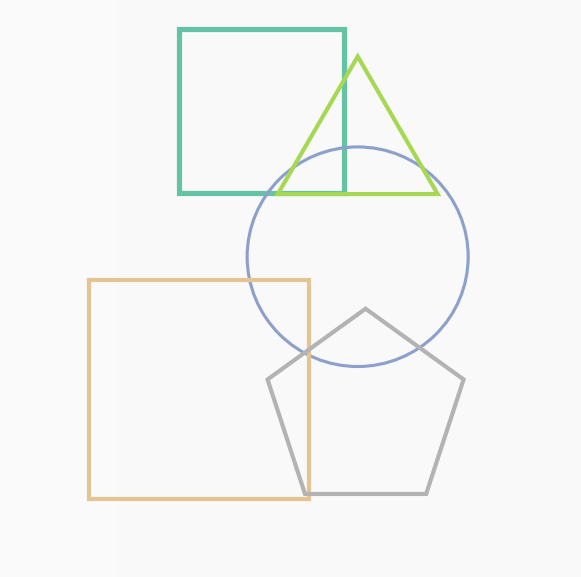[{"shape": "square", "thickness": 2.5, "radius": 0.71, "center": [0.45, 0.807]}, {"shape": "circle", "thickness": 1.5, "radius": 0.95, "center": [0.615, 0.555]}, {"shape": "triangle", "thickness": 2, "radius": 0.79, "center": [0.615, 0.742]}, {"shape": "square", "thickness": 2, "radius": 0.95, "center": [0.342, 0.325]}, {"shape": "pentagon", "thickness": 2, "radius": 0.89, "center": [0.629, 0.287]}]